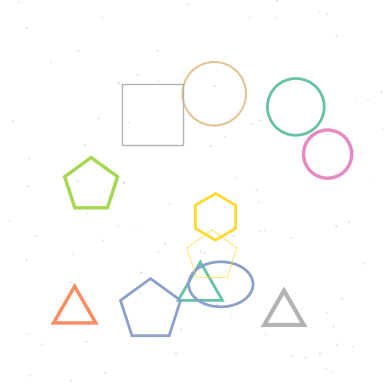[{"shape": "circle", "thickness": 2, "radius": 0.37, "center": [0.768, 0.722]}, {"shape": "triangle", "thickness": 2, "radius": 0.33, "center": [0.52, 0.253]}, {"shape": "triangle", "thickness": 2.5, "radius": 0.32, "center": [0.194, 0.193]}, {"shape": "oval", "thickness": 2, "radius": 0.42, "center": [0.574, 0.262]}, {"shape": "pentagon", "thickness": 2, "radius": 0.41, "center": [0.391, 0.194]}, {"shape": "circle", "thickness": 2.5, "radius": 0.31, "center": [0.851, 0.6]}, {"shape": "pentagon", "thickness": 2.5, "radius": 0.36, "center": [0.237, 0.519]}, {"shape": "hexagon", "thickness": 2, "radius": 0.3, "center": [0.56, 0.437]}, {"shape": "pentagon", "thickness": 0.5, "radius": 0.34, "center": [0.55, 0.335]}, {"shape": "circle", "thickness": 1.5, "radius": 0.41, "center": [0.556, 0.757]}, {"shape": "triangle", "thickness": 3, "radius": 0.3, "center": [0.738, 0.186]}, {"shape": "square", "thickness": 1, "radius": 0.4, "center": [0.395, 0.702]}]